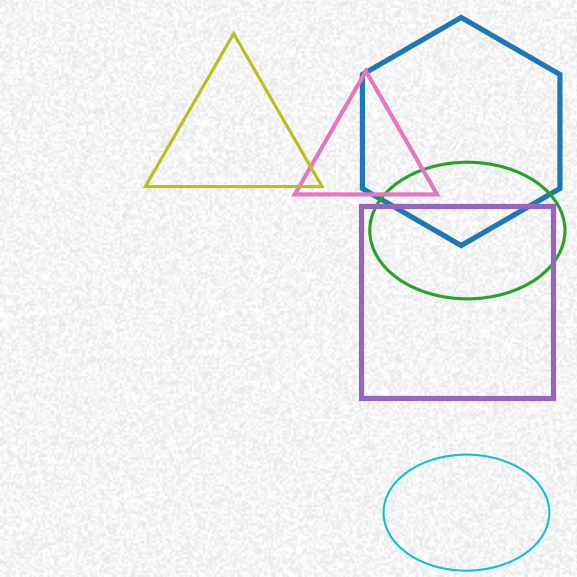[{"shape": "hexagon", "thickness": 2.5, "radius": 0.99, "center": [0.799, 0.771]}, {"shape": "oval", "thickness": 1.5, "radius": 0.84, "center": [0.809, 0.6]}, {"shape": "square", "thickness": 2.5, "radius": 0.83, "center": [0.791, 0.477]}, {"shape": "triangle", "thickness": 2, "radius": 0.71, "center": [0.634, 0.734]}, {"shape": "triangle", "thickness": 1.5, "radius": 0.88, "center": [0.405, 0.764]}, {"shape": "oval", "thickness": 1, "radius": 0.72, "center": [0.808, 0.111]}]